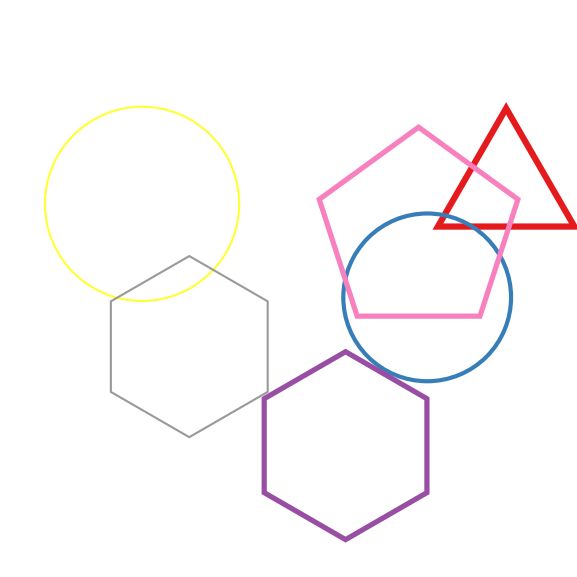[{"shape": "triangle", "thickness": 3, "radius": 0.68, "center": [0.876, 0.675]}, {"shape": "circle", "thickness": 2, "radius": 0.73, "center": [0.74, 0.484]}, {"shape": "hexagon", "thickness": 2.5, "radius": 0.81, "center": [0.598, 0.227]}, {"shape": "circle", "thickness": 1, "radius": 0.84, "center": [0.246, 0.646]}, {"shape": "pentagon", "thickness": 2.5, "radius": 0.9, "center": [0.725, 0.598]}, {"shape": "hexagon", "thickness": 1, "radius": 0.78, "center": [0.328, 0.399]}]